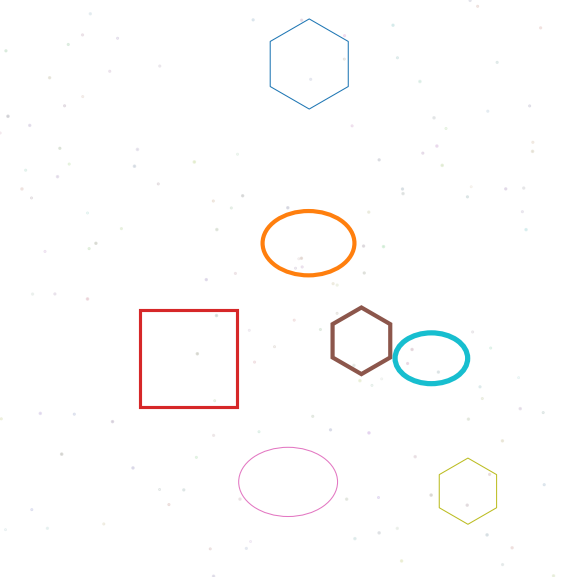[{"shape": "hexagon", "thickness": 0.5, "radius": 0.39, "center": [0.535, 0.888]}, {"shape": "oval", "thickness": 2, "radius": 0.4, "center": [0.534, 0.578]}, {"shape": "square", "thickness": 1.5, "radius": 0.42, "center": [0.327, 0.379]}, {"shape": "hexagon", "thickness": 2, "radius": 0.29, "center": [0.626, 0.409]}, {"shape": "oval", "thickness": 0.5, "radius": 0.43, "center": [0.499, 0.165]}, {"shape": "hexagon", "thickness": 0.5, "radius": 0.29, "center": [0.81, 0.149]}, {"shape": "oval", "thickness": 2.5, "radius": 0.31, "center": [0.747, 0.379]}]